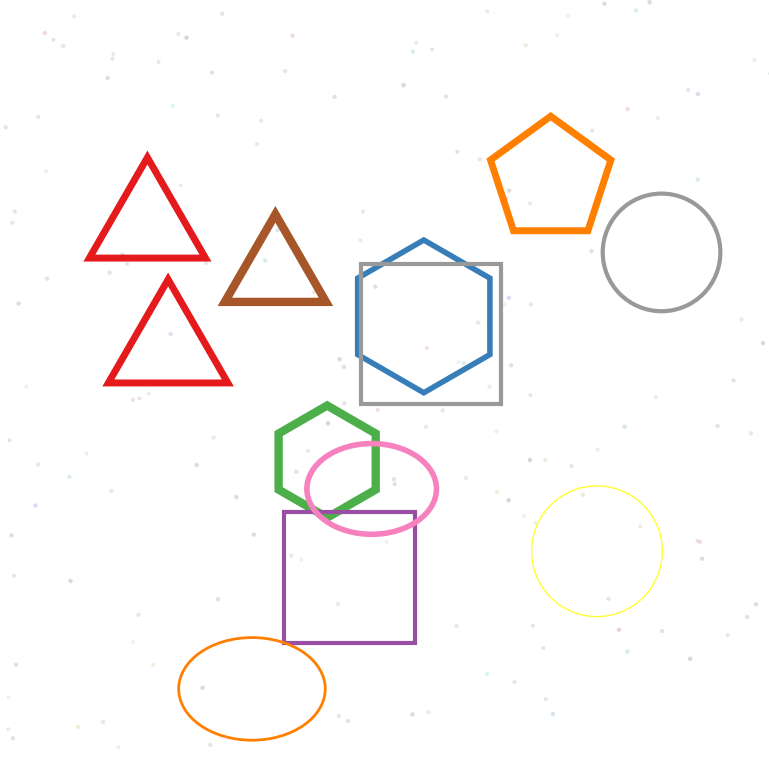[{"shape": "triangle", "thickness": 2.5, "radius": 0.45, "center": [0.218, 0.547]}, {"shape": "triangle", "thickness": 2.5, "radius": 0.44, "center": [0.191, 0.708]}, {"shape": "hexagon", "thickness": 2, "radius": 0.5, "center": [0.55, 0.589]}, {"shape": "hexagon", "thickness": 3, "radius": 0.36, "center": [0.425, 0.401]}, {"shape": "square", "thickness": 1.5, "radius": 0.43, "center": [0.454, 0.25]}, {"shape": "oval", "thickness": 1, "radius": 0.48, "center": [0.327, 0.105]}, {"shape": "pentagon", "thickness": 2.5, "radius": 0.41, "center": [0.715, 0.767]}, {"shape": "circle", "thickness": 0.5, "radius": 0.42, "center": [0.775, 0.284]}, {"shape": "triangle", "thickness": 3, "radius": 0.38, "center": [0.358, 0.646]}, {"shape": "oval", "thickness": 2, "radius": 0.42, "center": [0.483, 0.365]}, {"shape": "square", "thickness": 1.5, "radius": 0.46, "center": [0.56, 0.566]}, {"shape": "circle", "thickness": 1.5, "radius": 0.38, "center": [0.859, 0.672]}]